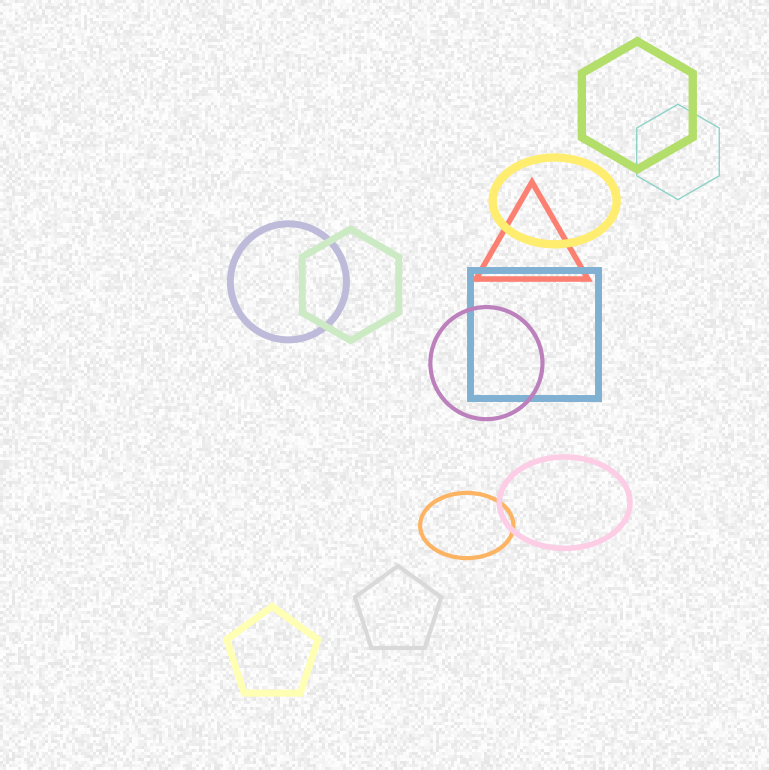[{"shape": "hexagon", "thickness": 0.5, "radius": 0.31, "center": [0.88, 0.803]}, {"shape": "pentagon", "thickness": 2.5, "radius": 0.31, "center": [0.354, 0.15]}, {"shape": "circle", "thickness": 2.5, "radius": 0.38, "center": [0.375, 0.634]}, {"shape": "triangle", "thickness": 2, "radius": 0.42, "center": [0.691, 0.68]}, {"shape": "square", "thickness": 2.5, "radius": 0.42, "center": [0.693, 0.566]}, {"shape": "oval", "thickness": 1.5, "radius": 0.3, "center": [0.606, 0.318]}, {"shape": "hexagon", "thickness": 3, "radius": 0.42, "center": [0.828, 0.863]}, {"shape": "oval", "thickness": 2, "radius": 0.42, "center": [0.733, 0.347]}, {"shape": "pentagon", "thickness": 1.5, "radius": 0.29, "center": [0.517, 0.206]}, {"shape": "circle", "thickness": 1.5, "radius": 0.36, "center": [0.632, 0.528]}, {"shape": "hexagon", "thickness": 2.5, "radius": 0.36, "center": [0.455, 0.63]}, {"shape": "oval", "thickness": 3, "radius": 0.4, "center": [0.72, 0.739]}]